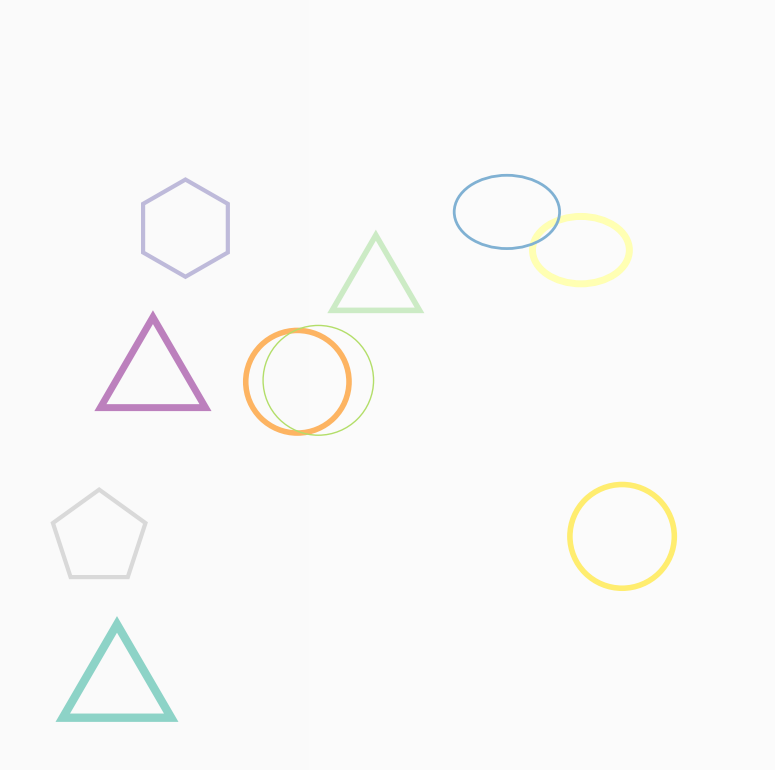[{"shape": "triangle", "thickness": 3, "radius": 0.4, "center": [0.151, 0.108]}, {"shape": "oval", "thickness": 2.5, "radius": 0.31, "center": [0.75, 0.675]}, {"shape": "hexagon", "thickness": 1.5, "radius": 0.32, "center": [0.239, 0.704]}, {"shape": "oval", "thickness": 1, "radius": 0.34, "center": [0.654, 0.725]}, {"shape": "circle", "thickness": 2, "radius": 0.33, "center": [0.384, 0.504]}, {"shape": "circle", "thickness": 0.5, "radius": 0.36, "center": [0.411, 0.506]}, {"shape": "pentagon", "thickness": 1.5, "radius": 0.31, "center": [0.128, 0.301]}, {"shape": "triangle", "thickness": 2.5, "radius": 0.39, "center": [0.197, 0.51]}, {"shape": "triangle", "thickness": 2, "radius": 0.33, "center": [0.485, 0.629]}, {"shape": "circle", "thickness": 2, "radius": 0.34, "center": [0.803, 0.303]}]